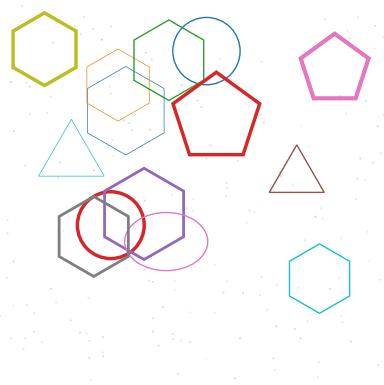[{"shape": "circle", "thickness": 1, "radius": 0.44, "center": [0.536, 0.867]}, {"shape": "hexagon", "thickness": 0.5, "radius": 0.57, "center": [0.327, 0.712]}, {"shape": "hexagon", "thickness": 0.5, "radius": 0.47, "center": [0.307, 0.779]}, {"shape": "hexagon", "thickness": 1, "radius": 0.52, "center": [0.439, 0.844]}, {"shape": "circle", "thickness": 2.5, "radius": 0.43, "center": [0.288, 0.415]}, {"shape": "pentagon", "thickness": 2.5, "radius": 0.59, "center": [0.562, 0.694]}, {"shape": "hexagon", "thickness": 2, "radius": 0.59, "center": [0.374, 0.444]}, {"shape": "triangle", "thickness": 1, "radius": 0.41, "center": [0.771, 0.541]}, {"shape": "oval", "thickness": 1, "radius": 0.54, "center": [0.432, 0.373]}, {"shape": "pentagon", "thickness": 3, "radius": 0.46, "center": [0.869, 0.82]}, {"shape": "hexagon", "thickness": 2, "radius": 0.52, "center": [0.244, 0.386]}, {"shape": "hexagon", "thickness": 2.5, "radius": 0.47, "center": [0.116, 0.872]}, {"shape": "hexagon", "thickness": 1, "radius": 0.45, "center": [0.83, 0.276]}, {"shape": "triangle", "thickness": 0.5, "radius": 0.49, "center": [0.185, 0.592]}]